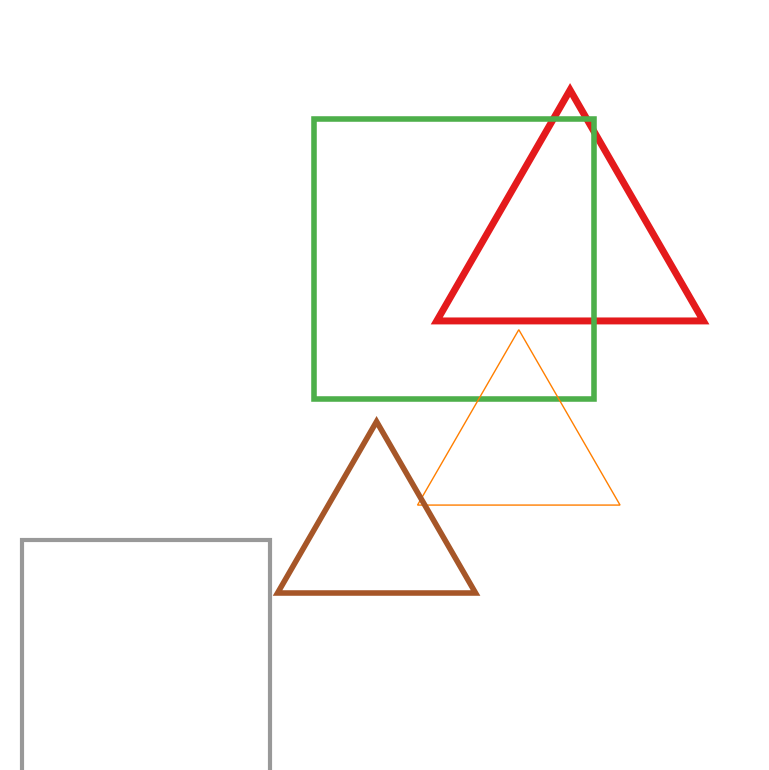[{"shape": "triangle", "thickness": 2.5, "radius": 1.0, "center": [0.74, 0.683]}, {"shape": "square", "thickness": 2, "radius": 0.91, "center": [0.59, 0.664]}, {"shape": "triangle", "thickness": 0.5, "radius": 0.76, "center": [0.674, 0.42]}, {"shape": "triangle", "thickness": 2, "radius": 0.74, "center": [0.489, 0.304]}, {"shape": "square", "thickness": 1.5, "radius": 0.81, "center": [0.19, 0.138]}]